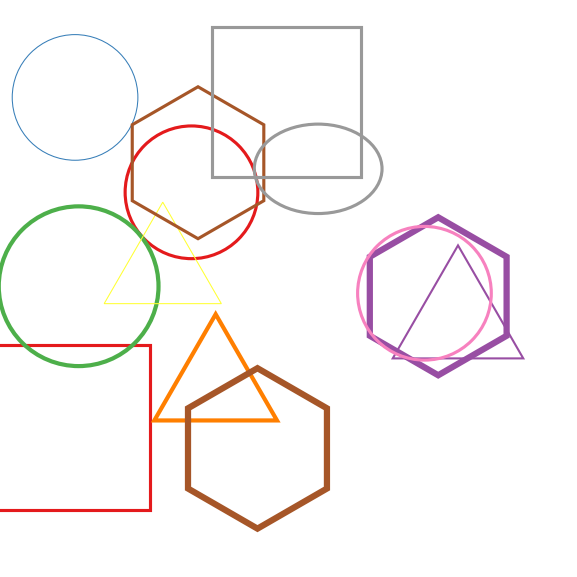[{"shape": "square", "thickness": 1.5, "radius": 0.71, "center": [0.117, 0.259]}, {"shape": "circle", "thickness": 1.5, "radius": 0.57, "center": [0.332, 0.666]}, {"shape": "circle", "thickness": 0.5, "radius": 0.54, "center": [0.13, 0.83]}, {"shape": "circle", "thickness": 2, "radius": 0.69, "center": [0.136, 0.504]}, {"shape": "hexagon", "thickness": 3, "radius": 0.68, "center": [0.759, 0.486]}, {"shape": "triangle", "thickness": 1, "radius": 0.65, "center": [0.793, 0.444]}, {"shape": "triangle", "thickness": 2, "radius": 0.61, "center": [0.373, 0.332]}, {"shape": "triangle", "thickness": 0.5, "radius": 0.59, "center": [0.282, 0.532]}, {"shape": "hexagon", "thickness": 1.5, "radius": 0.66, "center": [0.343, 0.717]}, {"shape": "hexagon", "thickness": 3, "radius": 0.69, "center": [0.446, 0.223]}, {"shape": "circle", "thickness": 1.5, "radius": 0.58, "center": [0.735, 0.491]}, {"shape": "oval", "thickness": 1.5, "radius": 0.55, "center": [0.551, 0.707]}, {"shape": "square", "thickness": 1.5, "radius": 0.65, "center": [0.496, 0.822]}]